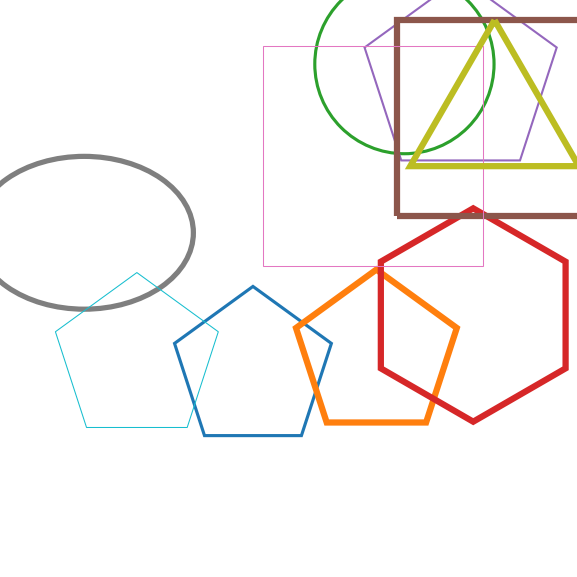[{"shape": "pentagon", "thickness": 1.5, "radius": 0.71, "center": [0.438, 0.36]}, {"shape": "pentagon", "thickness": 3, "radius": 0.73, "center": [0.652, 0.386]}, {"shape": "circle", "thickness": 1.5, "radius": 0.78, "center": [0.7, 0.888]}, {"shape": "hexagon", "thickness": 3, "radius": 0.92, "center": [0.819, 0.454]}, {"shape": "pentagon", "thickness": 1, "radius": 0.87, "center": [0.798, 0.863]}, {"shape": "square", "thickness": 3, "radius": 0.85, "center": [0.856, 0.795]}, {"shape": "square", "thickness": 0.5, "radius": 0.95, "center": [0.646, 0.729]}, {"shape": "oval", "thickness": 2.5, "radius": 0.95, "center": [0.146, 0.596]}, {"shape": "triangle", "thickness": 3, "radius": 0.84, "center": [0.856, 0.796]}, {"shape": "pentagon", "thickness": 0.5, "radius": 0.74, "center": [0.237, 0.379]}]